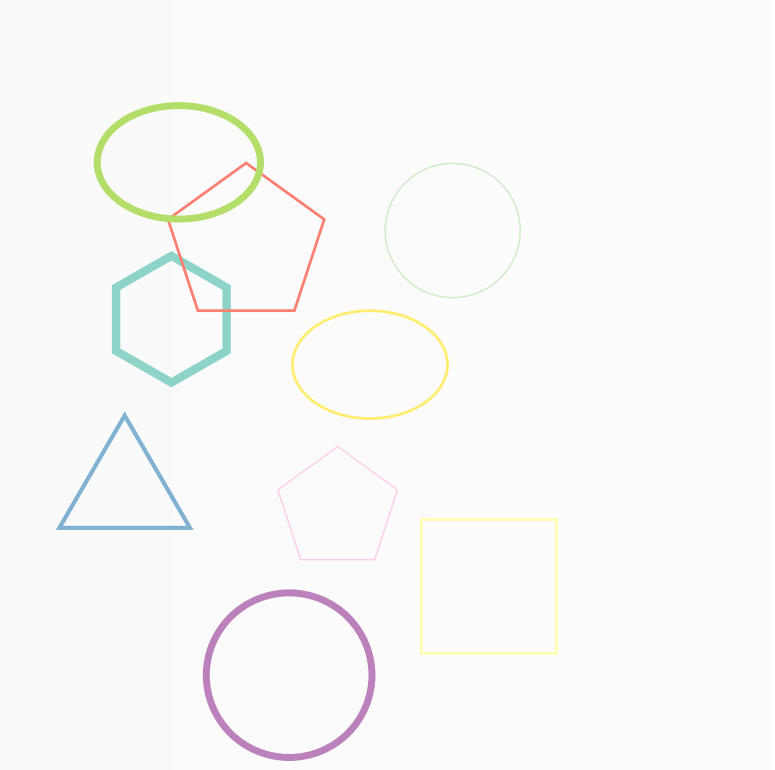[{"shape": "hexagon", "thickness": 3, "radius": 0.41, "center": [0.221, 0.585]}, {"shape": "square", "thickness": 1, "radius": 0.43, "center": [0.63, 0.239]}, {"shape": "pentagon", "thickness": 1, "radius": 0.53, "center": [0.318, 0.682]}, {"shape": "triangle", "thickness": 1.5, "radius": 0.49, "center": [0.161, 0.363]}, {"shape": "oval", "thickness": 2.5, "radius": 0.53, "center": [0.231, 0.789]}, {"shape": "pentagon", "thickness": 0.5, "radius": 0.41, "center": [0.436, 0.339]}, {"shape": "circle", "thickness": 2.5, "radius": 0.53, "center": [0.373, 0.123]}, {"shape": "circle", "thickness": 0.5, "radius": 0.44, "center": [0.584, 0.701]}, {"shape": "oval", "thickness": 1, "radius": 0.5, "center": [0.477, 0.526]}]